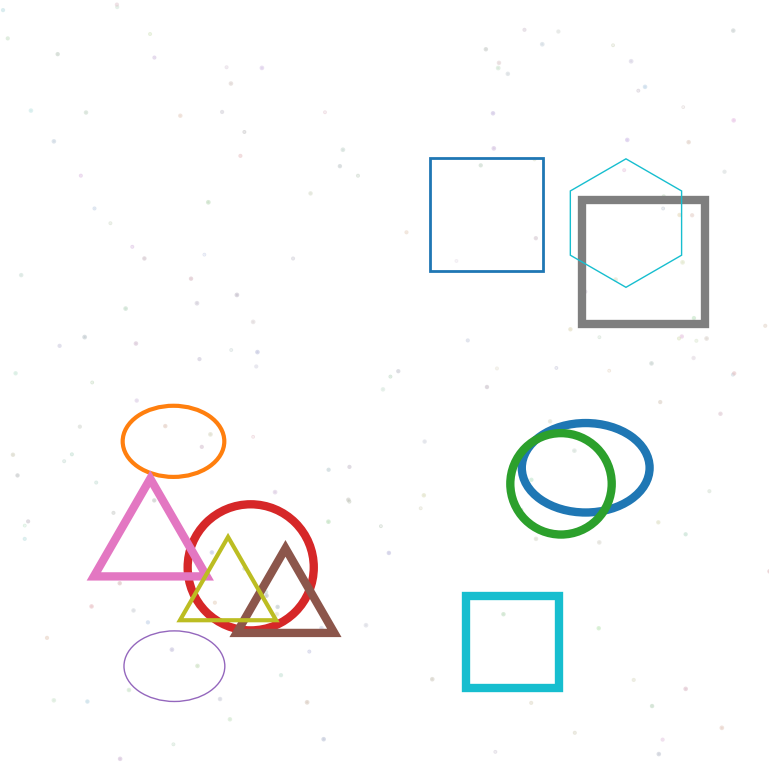[{"shape": "square", "thickness": 1, "radius": 0.36, "center": [0.632, 0.721]}, {"shape": "oval", "thickness": 3, "radius": 0.41, "center": [0.761, 0.393]}, {"shape": "oval", "thickness": 1.5, "radius": 0.33, "center": [0.225, 0.427]}, {"shape": "circle", "thickness": 3, "radius": 0.33, "center": [0.729, 0.372]}, {"shape": "circle", "thickness": 3, "radius": 0.41, "center": [0.326, 0.263]}, {"shape": "oval", "thickness": 0.5, "radius": 0.33, "center": [0.226, 0.135]}, {"shape": "triangle", "thickness": 3, "radius": 0.37, "center": [0.371, 0.215]}, {"shape": "triangle", "thickness": 3, "radius": 0.42, "center": [0.195, 0.294]}, {"shape": "square", "thickness": 3, "radius": 0.4, "center": [0.835, 0.66]}, {"shape": "triangle", "thickness": 1.5, "radius": 0.36, "center": [0.296, 0.231]}, {"shape": "square", "thickness": 3, "radius": 0.3, "center": [0.666, 0.166]}, {"shape": "hexagon", "thickness": 0.5, "radius": 0.42, "center": [0.813, 0.71]}]